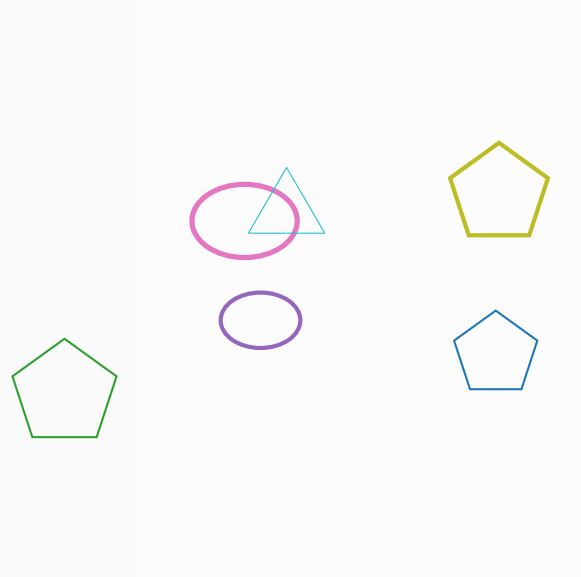[{"shape": "pentagon", "thickness": 1, "radius": 0.38, "center": [0.853, 0.386]}, {"shape": "pentagon", "thickness": 1, "radius": 0.47, "center": [0.111, 0.318]}, {"shape": "oval", "thickness": 2, "radius": 0.34, "center": [0.448, 0.445]}, {"shape": "oval", "thickness": 2.5, "radius": 0.45, "center": [0.421, 0.617]}, {"shape": "pentagon", "thickness": 2, "radius": 0.44, "center": [0.858, 0.663]}, {"shape": "triangle", "thickness": 0.5, "radius": 0.38, "center": [0.493, 0.633]}]